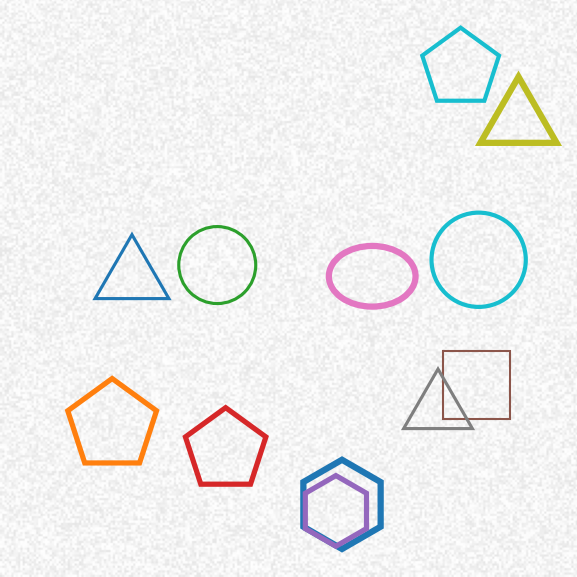[{"shape": "hexagon", "thickness": 3, "radius": 0.39, "center": [0.592, 0.126]}, {"shape": "triangle", "thickness": 1.5, "radius": 0.37, "center": [0.229, 0.519]}, {"shape": "pentagon", "thickness": 2.5, "radius": 0.4, "center": [0.194, 0.263]}, {"shape": "circle", "thickness": 1.5, "radius": 0.33, "center": [0.376, 0.54]}, {"shape": "pentagon", "thickness": 2.5, "radius": 0.37, "center": [0.391, 0.22]}, {"shape": "hexagon", "thickness": 2.5, "radius": 0.31, "center": [0.582, 0.114]}, {"shape": "square", "thickness": 1, "radius": 0.29, "center": [0.825, 0.332]}, {"shape": "oval", "thickness": 3, "radius": 0.38, "center": [0.645, 0.521]}, {"shape": "triangle", "thickness": 1.5, "radius": 0.34, "center": [0.758, 0.291]}, {"shape": "triangle", "thickness": 3, "radius": 0.38, "center": [0.898, 0.79]}, {"shape": "circle", "thickness": 2, "radius": 0.41, "center": [0.829, 0.549]}, {"shape": "pentagon", "thickness": 2, "radius": 0.35, "center": [0.798, 0.881]}]